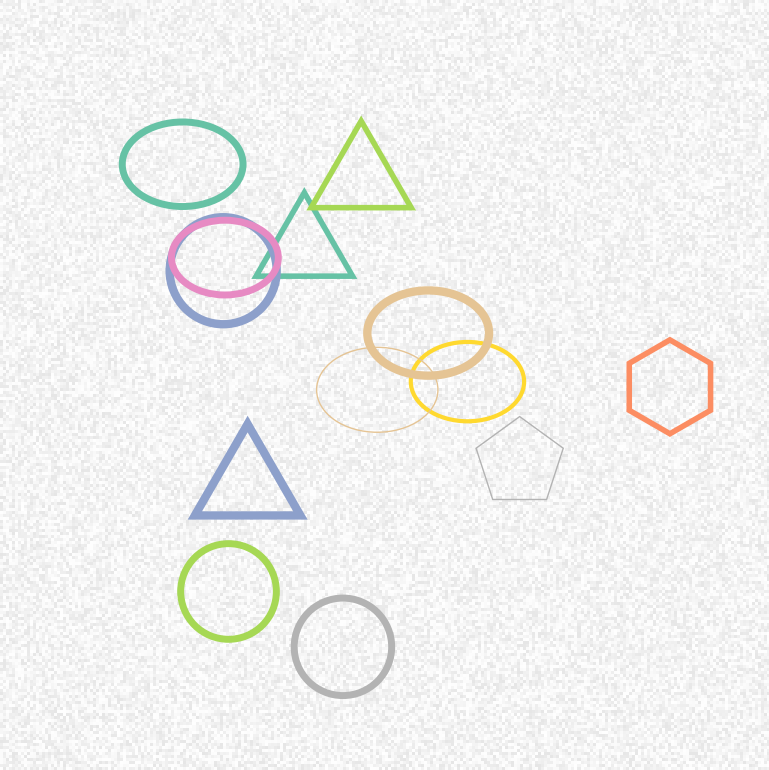[{"shape": "oval", "thickness": 2.5, "radius": 0.39, "center": [0.237, 0.787]}, {"shape": "triangle", "thickness": 2, "radius": 0.36, "center": [0.395, 0.677]}, {"shape": "hexagon", "thickness": 2, "radius": 0.3, "center": [0.87, 0.498]}, {"shape": "circle", "thickness": 3, "radius": 0.35, "center": [0.29, 0.648]}, {"shape": "triangle", "thickness": 3, "radius": 0.4, "center": [0.322, 0.37]}, {"shape": "oval", "thickness": 2.5, "radius": 0.35, "center": [0.292, 0.665]}, {"shape": "circle", "thickness": 2.5, "radius": 0.31, "center": [0.297, 0.232]}, {"shape": "triangle", "thickness": 2, "radius": 0.38, "center": [0.469, 0.768]}, {"shape": "oval", "thickness": 1.5, "radius": 0.37, "center": [0.607, 0.504]}, {"shape": "oval", "thickness": 3, "radius": 0.4, "center": [0.556, 0.567]}, {"shape": "oval", "thickness": 0.5, "radius": 0.39, "center": [0.49, 0.494]}, {"shape": "circle", "thickness": 2.5, "radius": 0.32, "center": [0.445, 0.16]}, {"shape": "pentagon", "thickness": 0.5, "radius": 0.3, "center": [0.675, 0.399]}]